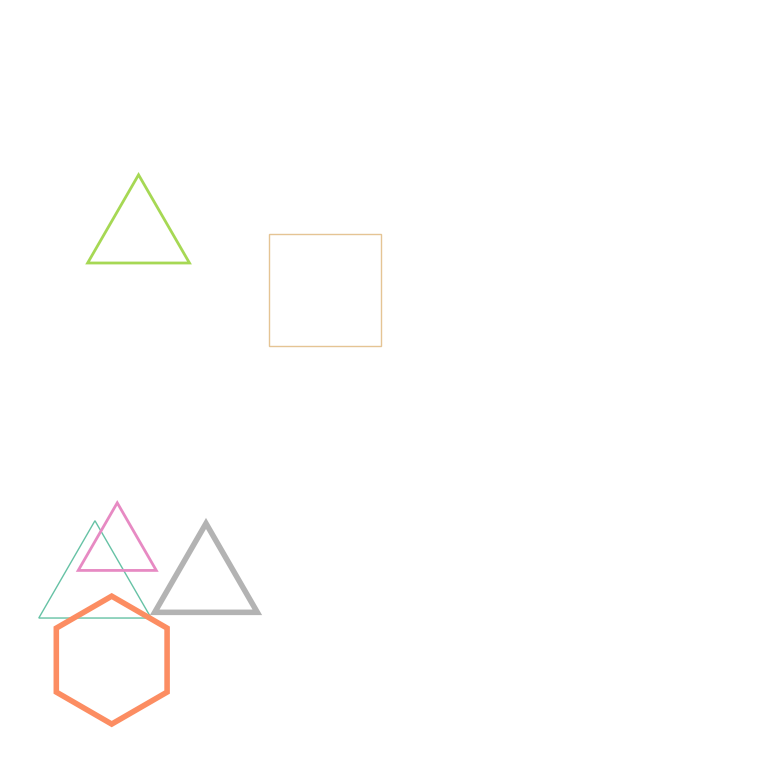[{"shape": "triangle", "thickness": 0.5, "radius": 0.42, "center": [0.123, 0.239]}, {"shape": "hexagon", "thickness": 2, "radius": 0.42, "center": [0.145, 0.143]}, {"shape": "triangle", "thickness": 1, "radius": 0.29, "center": [0.152, 0.288]}, {"shape": "triangle", "thickness": 1, "radius": 0.38, "center": [0.18, 0.697]}, {"shape": "square", "thickness": 0.5, "radius": 0.36, "center": [0.422, 0.623]}, {"shape": "triangle", "thickness": 2, "radius": 0.38, "center": [0.268, 0.243]}]